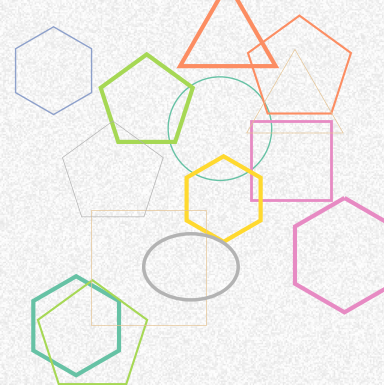[{"shape": "hexagon", "thickness": 3, "radius": 0.64, "center": [0.198, 0.154]}, {"shape": "circle", "thickness": 1, "radius": 0.67, "center": [0.571, 0.666]}, {"shape": "triangle", "thickness": 3, "radius": 0.72, "center": [0.592, 0.9]}, {"shape": "pentagon", "thickness": 1.5, "radius": 0.7, "center": [0.778, 0.819]}, {"shape": "hexagon", "thickness": 1, "radius": 0.57, "center": [0.139, 0.816]}, {"shape": "square", "thickness": 2, "radius": 0.52, "center": [0.756, 0.583]}, {"shape": "hexagon", "thickness": 3, "radius": 0.74, "center": [0.895, 0.337]}, {"shape": "pentagon", "thickness": 3, "radius": 0.63, "center": [0.381, 0.733]}, {"shape": "pentagon", "thickness": 1.5, "radius": 0.75, "center": [0.24, 0.123]}, {"shape": "hexagon", "thickness": 3, "radius": 0.56, "center": [0.581, 0.483]}, {"shape": "square", "thickness": 0.5, "radius": 0.74, "center": [0.386, 0.305]}, {"shape": "triangle", "thickness": 0.5, "radius": 0.72, "center": [0.766, 0.727]}, {"shape": "oval", "thickness": 2.5, "radius": 0.61, "center": [0.496, 0.307]}, {"shape": "pentagon", "thickness": 0.5, "radius": 0.69, "center": [0.293, 0.548]}]